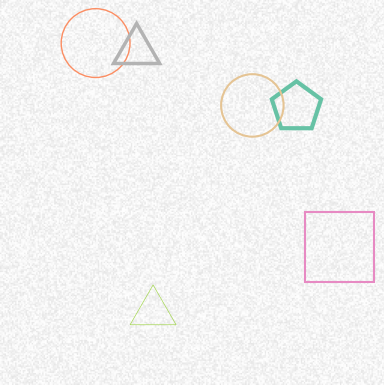[{"shape": "pentagon", "thickness": 3, "radius": 0.34, "center": [0.77, 0.721]}, {"shape": "circle", "thickness": 1, "radius": 0.45, "center": [0.248, 0.888]}, {"shape": "square", "thickness": 1.5, "radius": 0.45, "center": [0.882, 0.358]}, {"shape": "triangle", "thickness": 0.5, "radius": 0.34, "center": [0.398, 0.191]}, {"shape": "circle", "thickness": 1.5, "radius": 0.41, "center": [0.655, 0.726]}, {"shape": "triangle", "thickness": 2.5, "radius": 0.35, "center": [0.355, 0.87]}]